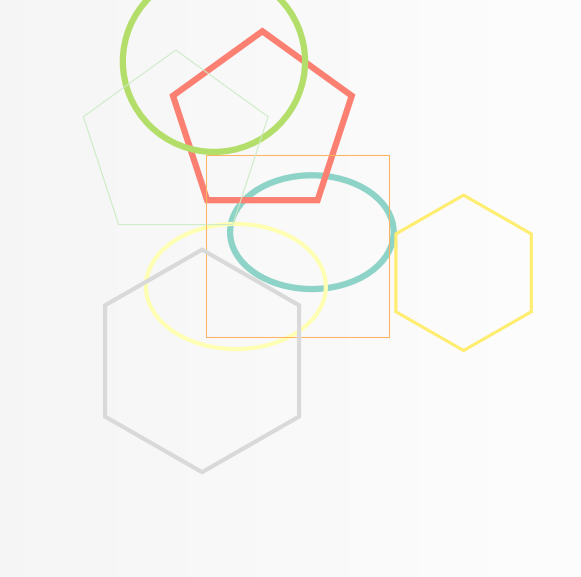[{"shape": "oval", "thickness": 3, "radius": 0.7, "center": [0.537, 0.597]}, {"shape": "oval", "thickness": 2, "radius": 0.77, "center": [0.406, 0.503]}, {"shape": "pentagon", "thickness": 3, "radius": 0.81, "center": [0.451, 0.783]}, {"shape": "square", "thickness": 0.5, "radius": 0.79, "center": [0.511, 0.574]}, {"shape": "circle", "thickness": 3, "radius": 0.78, "center": [0.368, 0.893]}, {"shape": "hexagon", "thickness": 2, "radius": 0.96, "center": [0.348, 0.374]}, {"shape": "pentagon", "thickness": 0.5, "radius": 0.84, "center": [0.302, 0.745]}, {"shape": "hexagon", "thickness": 1.5, "radius": 0.67, "center": [0.798, 0.527]}]